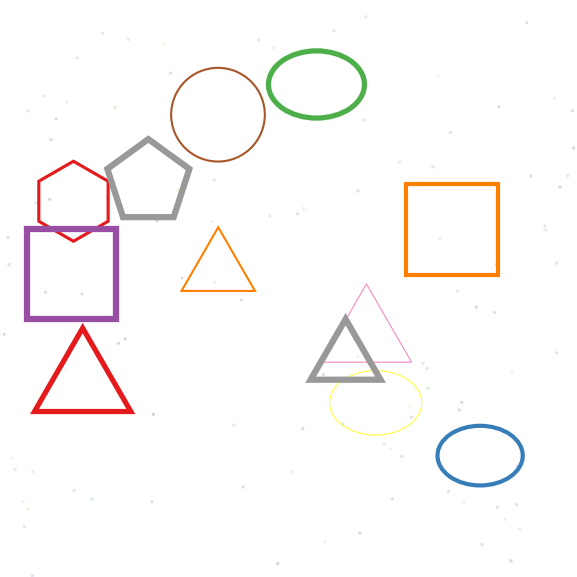[{"shape": "triangle", "thickness": 2.5, "radius": 0.48, "center": [0.143, 0.335]}, {"shape": "hexagon", "thickness": 1.5, "radius": 0.35, "center": [0.127, 0.651]}, {"shape": "oval", "thickness": 2, "radius": 0.37, "center": [0.831, 0.21]}, {"shape": "oval", "thickness": 2.5, "radius": 0.42, "center": [0.548, 0.853]}, {"shape": "square", "thickness": 3, "radius": 0.39, "center": [0.124, 0.525]}, {"shape": "square", "thickness": 2, "radius": 0.4, "center": [0.783, 0.602]}, {"shape": "triangle", "thickness": 1, "radius": 0.37, "center": [0.378, 0.532]}, {"shape": "oval", "thickness": 0.5, "radius": 0.4, "center": [0.651, 0.302]}, {"shape": "circle", "thickness": 1, "radius": 0.41, "center": [0.377, 0.801]}, {"shape": "triangle", "thickness": 0.5, "radius": 0.45, "center": [0.635, 0.417]}, {"shape": "triangle", "thickness": 3, "radius": 0.35, "center": [0.598, 0.377]}, {"shape": "pentagon", "thickness": 3, "radius": 0.37, "center": [0.257, 0.684]}]